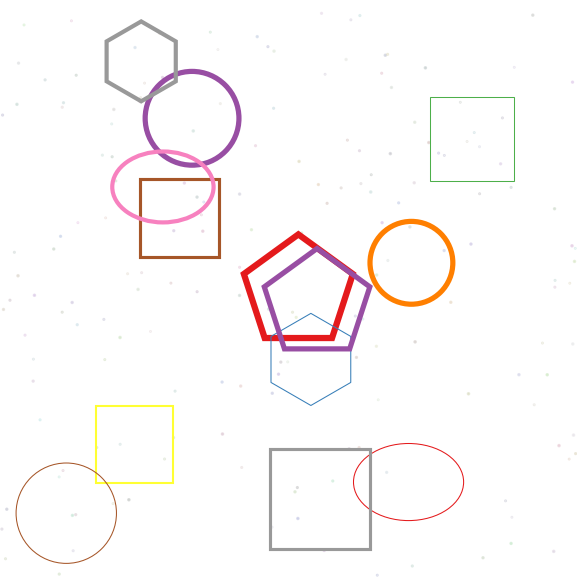[{"shape": "pentagon", "thickness": 3, "radius": 0.5, "center": [0.517, 0.494]}, {"shape": "oval", "thickness": 0.5, "radius": 0.48, "center": [0.707, 0.164]}, {"shape": "hexagon", "thickness": 0.5, "radius": 0.4, "center": [0.538, 0.377]}, {"shape": "square", "thickness": 0.5, "radius": 0.36, "center": [0.818, 0.758]}, {"shape": "pentagon", "thickness": 2.5, "radius": 0.48, "center": [0.549, 0.473]}, {"shape": "circle", "thickness": 2.5, "radius": 0.41, "center": [0.333, 0.794]}, {"shape": "circle", "thickness": 2.5, "radius": 0.36, "center": [0.712, 0.544]}, {"shape": "square", "thickness": 1, "radius": 0.33, "center": [0.233, 0.23]}, {"shape": "circle", "thickness": 0.5, "radius": 0.43, "center": [0.115, 0.11]}, {"shape": "square", "thickness": 1.5, "radius": 0.34, "center": [0.311, 0.622]}, {"shape": "oval", "thickness": 2, "radius": 0.44, "center": [0.282, 0.675]}, {"shape": "square", "thickness": 1.5, "radius": 0.43, "center": [0.554, 0.135]}, {"shape": "hexagon", "thickness": 2, "radius": 0.35, "center": [0.244, 0.893]}]